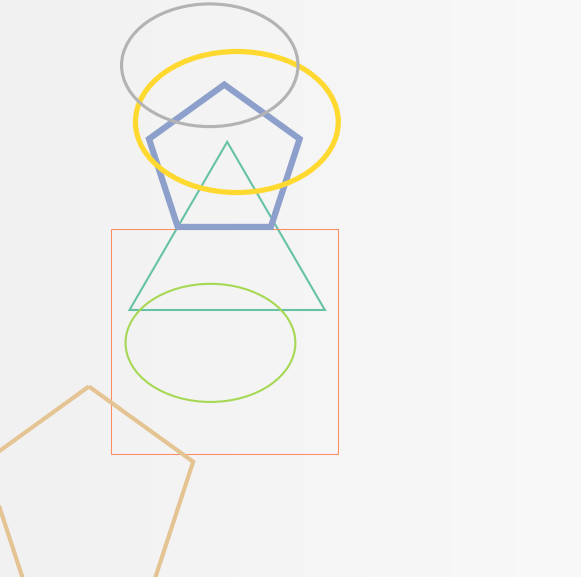[{"shape": "triangle", "thickness": 1, "radius": 0.97, "center": [0.391, 0.559]}, {"shape": "square", "thickness": 0.5, "radius": 0.97, "center": [0.386, 0.408]}, {"shape": "pentagon", "thickness": 3, "radius": 0.68, "center": [0.386, 0.716]}, {"shape": "oval", "thickness": 1, "radius": 0.73, "center": [0.362, 0.405]}, {"shape": "oval", "thickness": 2.5, "radius": 0.87, "center": [0.408, 0.788]}, {"shape": "pentagon", "thickness": 2, "radius": 0.94, "center": [0.153, 0.141]}, {"shape": "oval", "thickness": 1.5, "radius": 0.76, "center": [0.361, 0.886]}]